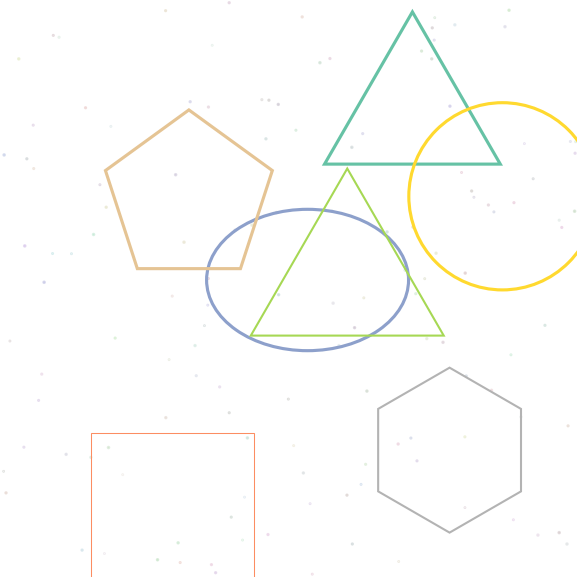[{"shape": "triangle", "thickness": 1.5, "radius": 0.88, "center": [0.714, 0.803]}, {"shape": "square", "thickness": 0.5, "radius": 0.7, "center": [0.298, 0.108]}, {"shape": "oval", "thickness": 1.5, "radius": 0.87, "center": [0.533, 0.514]}, {"shape": "triangle", "thickness": 1, "radius": 0.96, "center": [0.601, 0.514]}, {"shape": "circle", "thickness": 1.5, "radius": 0.81, "center": [0.87, 0.659]}, {"shape": "pentagon", "thickness": 1.5, "radius": 0.76, "center": [0.327, 0.657]}, {"shape": "hexagon", "thickness": 1, "radius": 0.71, "center": [0.778, 0.22]}]